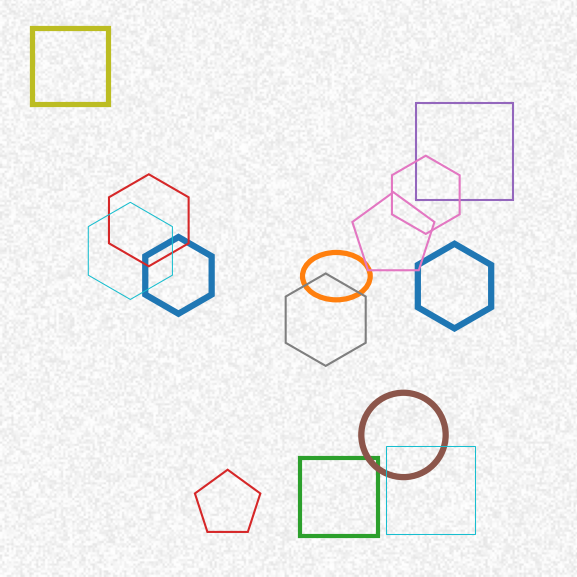[{"shape": "hexagon", "thickness": 3, "radius": 0.37, "center": [0.787, 0.504]}, {"shape": "hexagon", "thickness": 3, "radius": 0.33, "center": [0.309, 0.522]}, {"shape": "oval", "thickness": 2.5, "radius": 0.29, "center": [0.582, 0.521]}, {"shape": "square", "thickness": 2, "radius": 0.34, "center": [0.587, 0.138]}, {"shape": "hexagon", "thickness": 1, "radius": 0.4, "center": [0.258, 0.618]}, {"shape": "pentagon", "thickness": 1, "radius": 0.3, "center": [0.394, 0.126]}, {"shape": "square", "thickness": 1, "radius": 0.42, "center": [0.804, 0.738]}, {"shape": "circle", "thickness": 3, "radius": 0.37, "center": [0.699, 0.246]}, {"shape": "pentagon", "thickness": 1, "radius": 0.37, "center": [0.681, 0.592]}, {"shape": "hexagon", "thickness": 1, "radius": 0.34, "center": [0.737, 0.662]}, {"shape": "hexagon", "thickness": 1, "radius": 0.4, "center": [0.564, 0.446]}, {"shape": "square", "thickness": 2.5, "radius": 0.33, "center": [0.121, 0.884]}, {"shape": "hexagon", "thickness": 0.5, "radius": 0.42, "center": [0.226, 0.565]}, {"shape": "square", "thickness": 0.5, "radius": 0.38, "center": [0.746, 0.151]}]